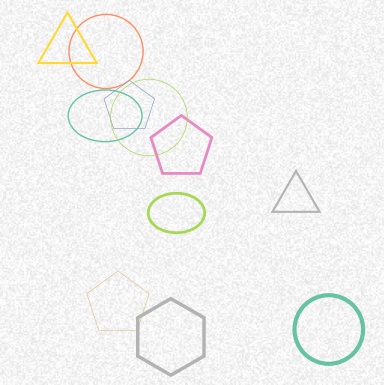[{"shape": "oval", "thickness": 1, "radius": 0.48, "center": [0.273, 0.699]}, {"shape": "circle", "thickness": 3, "radius": 0.45, "center": [0.854, 0.144]}, {"shape": "circle", "thickness": 1, "radius": 0.48, "center": [0.275, 0.866]}, {"shape": "pentagon", "thickness": 0.5, "radius": 0.35, "center": [0.336, 0.722]}, {"shape": "pentagon", "thickness": 2, "radius": 0.42, "center": [0.471, 0.617]}, {"shape": "oval", "thickness": 2, "radius": 0.37, "center": [0.458, 0.447]}, {"shape": "circle", "thickness": 0.5, "radius": 0.5, "center": [0.387, 0.695]}, {"shape": "triangle", "thickness": 1.5, "radius": 0.44, "center": [0.175, 0.88]}, {"shape": "pentagon", "thickness": 0.5, "radius": 0.43, "center": [0.306, 0.211]}, {"shape": "hexagon", "thickness": 2.5, "radius": 0.5, "center": [0.444, 0.125]}, {"shape": "triangle", "thickness": 1.5, "radius": 0.35, "center": [0.769, 0.485]}]